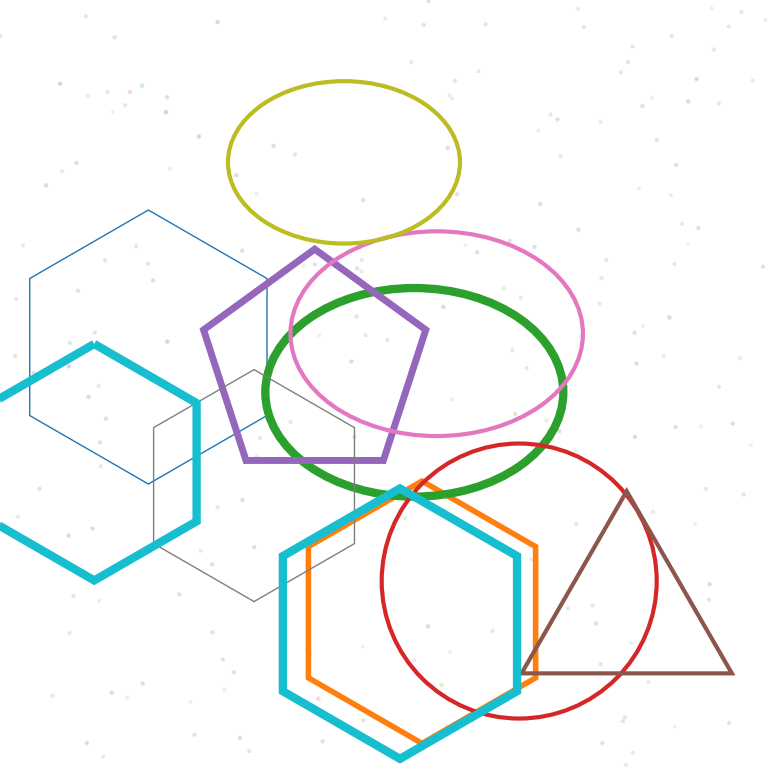[{"shape": "hexagon", "thickness": 0.5, "radius": 0.89, "center": [0.193, 0.549]}, {"shape": "hexagon", "thickness": 2, "radius": 0.85, "center": [0.548, 0.205]}, {"shape": "oval", "thickness": 3, "radius": 0.97, "center": [0.538, 0.49]}, {"shape": "circle", "thickness": 1.5, "radius": 0.89, "center": [0.674, 0.245]}, {"shape": "pentagon", "thickness": 2.5, "radius": 0.76, "center": [0.409, 0.525]}, {"shape": "triangle", "thickness": 1.5, "radius": 0.79, "center": [0.814, 0.204]}, {"shape": "oval", "thickness": 1.5, "radius": 0.95, "center": [0.567, 0.567]}, {"shape": "hexagon", "thickness": 0.5, "radius": 0.75, "center": [0.33, 0.369]}, {"shape": "oval", "thickness": 1.5, "radius": 0.75, "center": [0.447, 0.789]}, {"shape": "hexagon", "thickness": 3, "radius": 0.88, "center": [0.519, 0.19]}, {"shape": "hexagon", "thickness": 3, "radius": 0.77, "center": [0.122, 0.4]}]